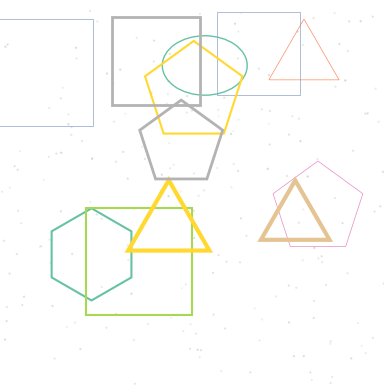[{"shape": "hexagon", "thickness": 1.5, "radius": 0.6, "center": [0.238, 0.339]}, {"shape": "oval", "thickness": 1, "radius": 0.55, "center": [0.532, 0.83]}, {"shape": "triangle", "thickness": 0.5, "radius": 0.53, "center": [0.79, 0.845]}, {"shape": "square", "thickness": 0.5, "radius": 0.7, "center": [0.103, 0.811]}, {"shape": "square", "thickness": 0.5, "radius": 0.54, "center": [0.671, 0.861]}, {"shape": "pentagon", "thickness": 0.5, "radius": 0.61, "center": [0.826, 0.459]}, {"shape": "square", "thickness": 1.5, "radius": 0.69, "center": [0.361, 0.321]}, {"shape": "pentagon", "thickness": 1.5, "radius": 0.67, "center": [0.503, 0.761]}, {"shape": "triangle", "thickness": 3, "radius": 0.61, "center": [0.438, 0.41]}, {"shape": "triangle", "thickness": 3, "radius": 0.51, "center": [0.767, 0.429]}, {"shape": "pentagon", "thickness": 2, "radius": 0.57, "center": [0.471, 0.627]}, {"shape": "square", "thickness": 2, "radius": 0.57, "center": [0.406, 0.842]}]